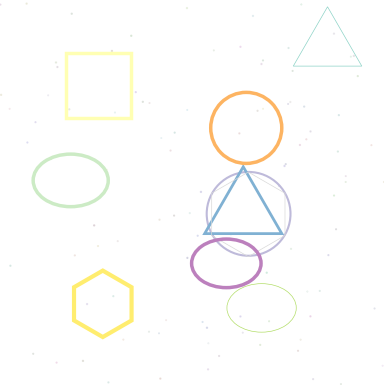[{"shape": "triangle", "thickness": 0.5, "radius": 0.51, "center": [0.851, 0.88]}, {"shape": "square", "thickness": 2.5, "radius": 0.42, "center": [0.255, 0.779]}, {"shape": "circle", "thickness": 1.5, "radius": 0.54, "center": [0.646, 0.445]}, {"shape": "triangle", "thickness": 2, "radius": 0.58, "center": [0.632, 0.451]}, {"shape": "circle", "thickness": 2.5, "radius": 0.46, "center": [0.64, 0.668]}, {"shape": "oval", "thickness": 0.5, "radius": 0.45, "center": [0.679, 0.2]}, {"shape": "hexagon", "thickness": 0.5, "radius": 0.55, "center": [0.645, 0.443]}, {"shape": "oval", "thickness": 2.5, "radius": 0.45, "center": [0.588, 0.316]}, {"shape": "oval", "thickness": 2.5, "radius": 0.49, "center": [0.184, 0.531]}, {"shape": "hexagon", "thickness": 3, "radius": 0.43, "center": [0.267, 0.211]}]